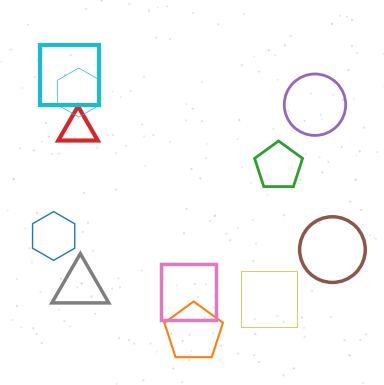[{"shape": "hexagon", "thickness": 1, "radius": 0.32, "center": [0.139, 0.387]}, {"shape": "pentagon", "thickness": 1.5, "radius": 0.4, "center": [0.503, 0.137]}, {"shape": "pentagon", "thickness": 2, "radius": 0.33, "center": [0.724, 0.568]}, {"shape": "triangle", "thickness": 3, "radius": 0.3, "center": [0.203, 0.665]}, {"shape": "circle", "thickness": 2, "radius": 0.4, "center": [0.818, 0.728]}, {"shape": "circle", "thickness": 2.5, "radius": 0.43, "center": [0.863, 0.352]}, {"shape": "square", "thickness": 2.5, "radius": 0.36, "center": [0.49, 0.241]}, {"shape": "triangle", "thickness": 2.5, "radius": 0.43, "center": [0.209, 0.256]}, {"shape": "square", "thickness": 0.5, "radius": 0.36, "center": [0.698, 0.222]}, {"shape": "square", "thickness": 3, "radius": 0.39, "center": [0.181, 0.806]}, {"shape": "hexagon", "thickness": 0.5, "radius": 0.32, "center": [0.205, 0.76]}]